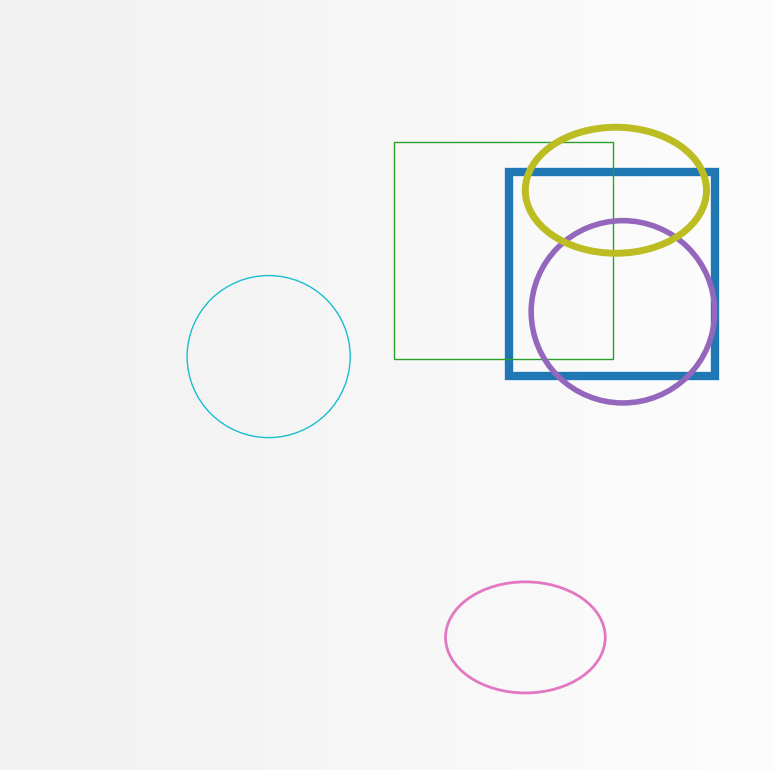[{"shape": "square", "thickness": 3, "radius": 0.66, "center": [0.79, 0.644]}, {"shape": "square", "thickness": 0.5, "radius": 0.71, "center": [0.65, 0.675]}, {"shape": "circle", "thickness": 2, "radius": 0.59, "center": [0.804, 0.595]}, {"shape": "oval", "thickness": 1, "radius": 0.52, "center": [0.678, 0.172]}, {"shape": "oval", "thickness": 2.5, "radius": 0.58, "center": [0.795, 0.753]}, {"shape": "circle", "thickness": 0.5, "radius": 0.53, "center": [0.347, 0.537]}]